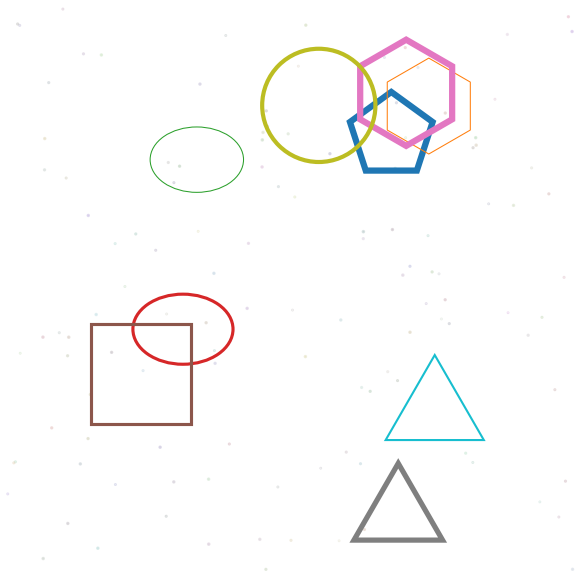[{"shape": "pentagon", "thickness": 3, "radius": 0.38, "center": [0.678, 0.765]}, {"shape": "hexagon", "thickness": 0.5, "radius": 0.42, "center": [0.742, 0.815]}, {"shape": "oval", "thickness": 0.5, "radius": 0.4, "center": [0.341, 0.723]}, {"shape": "oval", "thickness": 1.5, "radius": 0.43, "center": [0.317, 0.429]}, {"shape": "square", "thickness": 1.5, "radius": 0.43, "center": [0.243, 0.352]}, {"shape": "hexagon", "thickness": 3, "radius": 0.46, "center": [0.703, 0.838]}, {"shape": "triangle", "thickness": 2.5, "radius": 0.44, "center": [0.69, 0.108]}, {"shape": "circle", "thickness": 2, "radius": 0.49, "center": [0.552, 0.817]}, {"shape": "triangle", "thickness": 1, "radius": 0.49, "center": [0.753, 0.286]}]